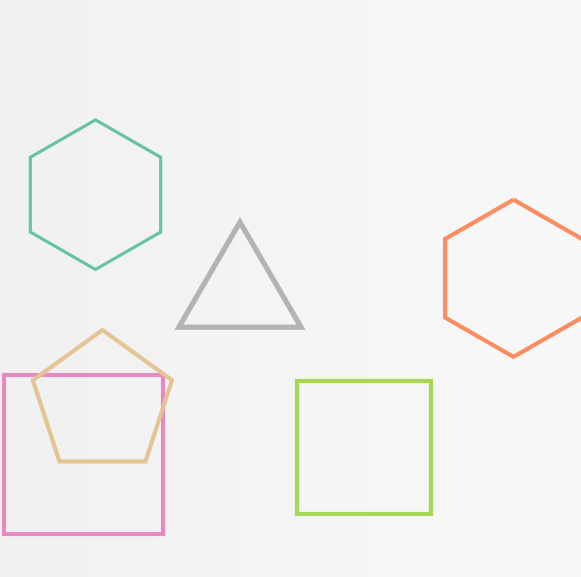[{"shape": "hexagon", "thickness": 1.5, "radius": 0.65, "center": [0.164, 0.662]}, {"shape": "hexagon", "thickness": 2, "radius": 0.68, "center": [0.883, 0.517]}, {"shape": "square", "thickness": 2, "radius": 0.69, "center": [0.144, 0.212]}, {"shape": "square", "thickness": 2, "radius": 0.58, "center": [0.627, 0.224]}, {"shape": "pentagon", "thickness": 2, "radius": 0.63, "center": [0.176, 0.302]}, {"shape": "triangle", "thickness": 2.5, "radius": 0.61, "center": [0.413, 0.493]}]